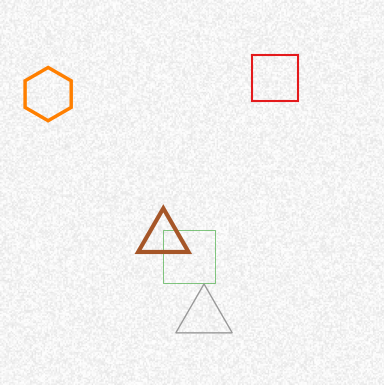[{"shape": "square", "thickness": 1.5, "radius": 0.3, "center": [0.715, 0.798]}, {"shape": "square", "thickness": 0.5, "radius": 0.34, "center": [0.491, 0.334]}, {"shape": "hexagon", "thickness": 2.5, "radius": 0.35, "center": [0.125, 0.756]}, {"shape": "triangle", "thickness": 3, "radius": 0.38, "center": [0.424, 0.383]}, {"shape": "triangle", "thickness": 1, "radius": 0.42, "center": [0.53, 0.178]}]